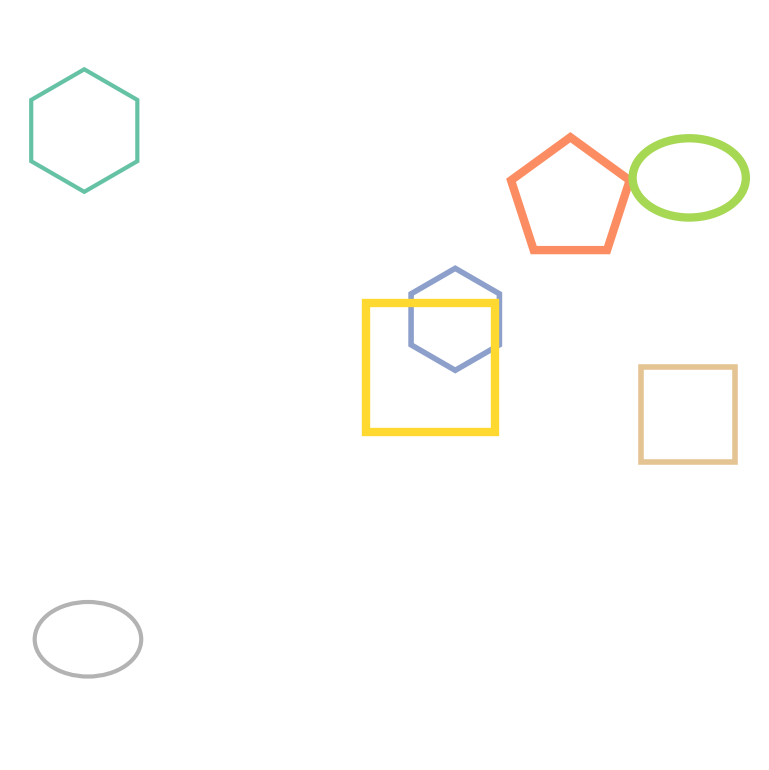[{"shape": "hexagon", "thickness": 1.5, "radius": 0.4, "center": [0.109, 0.83]}, {"shape": "pentagon", "thickness": 3, "radius": 0.41, "center": [0.741, 0.741]}, {"shape": "hexagon", "thickness": 2, "radius": 0.33, "center": [0.591, 0.585]}, {"shape": "oval", "thickness": 3, "radius": 0.37, "center": [0.895, 0.769]}, {"shape": "square", "thickness": 3, "radius": 0.42, "center": [0.559, 0.523]}, {"shape": "square", "thickness": 2, "radius": 0.31, "center": [0.893, 0.462]}, {"shape": "oval", "thickness": 1.5, "radius": 0.35, "center": [0.114, 0.17]}]